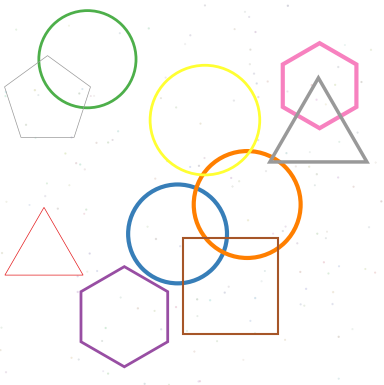[{"shape": "triangle", "thickness": 0.5, "radius": 0.59, "center": [0.114, 0.344]}, {"shape": "circle", "thickness": 3, "radius": 0.64, "center": [0.461, 0.392]}, {"shape": "circle", "thickness": 2, "radius": 0.63, "center": [0.227, 0.846]}, {"shape": "hexagon", "thickness": 2, "radius": 0.65, "center": [0.323, 0.177]}, {"shape": "circle", "thickness": 3, "radius": 0.69, "center": [0.642, 0.469]}, {"shape": "circle", "thickness": 2, "radius": 0.71, "center": [0.532, 0.688]}, {"shape": "square", "thickness": 1.5, "radius": 0.62, "center": [0.598, 0.257]}, {"shape": "hexagon", "thickness": 3, "radius": 0.55, "center": [0.83, 0.777]}, {"shape": "triangle", "thickness": 2.5, "radius": 0.73, "center": [0.827, 0.652]}, {"shape": "pentagon", "thickness": 0.5, "radius": 0.59, "center": [0.123, 0.738]}]